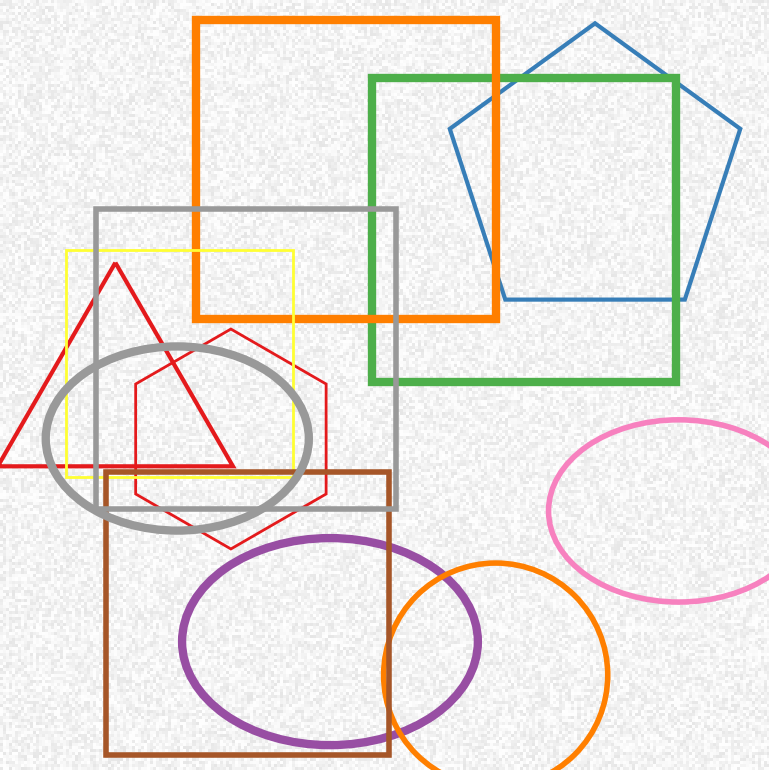[{"shape": "hexagon", "thickness": 1, "radius": 0.71, "center": [0.3, 0.43]}, {"shape": "triangle", "thickness": 1.5, "radius": 0.88, "center": [0.15, 0.483]}, {"shape": "pentagon", "thickness": 1.5, "radius": 0.99, "center": [0.773, 0.771]}, {"shape": "square", "thickness": 3, "radius": 0.99, "center": [0.68, 0.701]}, {"shape": "oval", "thickness": 3, "radius": 0.96, "center": [0.429, 0.167]}, {"shape": "circle", "thickness": 2, "radius": 0.73, "center": [0.644, 0.123]}, {"shape": "square", "thickness": 3, "radius": 0.97, "center": [0.449, 0.78]}, {"shape": "square", "thickness": 1, "radius": 0.74, "center": [0.233, 0.528]}, {"shape": "square", "thickness": 2, "radius": 0.92, "center": [0.321, 0.204]}, {"shape": "oval", "thickness": 2, "radius": 0.85, "center": [0.881, 0.336]}, {"shape": "oval", "thickness": 3, "radius": 0.85, "center": [0.23, 0.431]}, {"shape": "square", "thickness": 2, "radius": 0.97, "center": [0.319, 0.534]}]